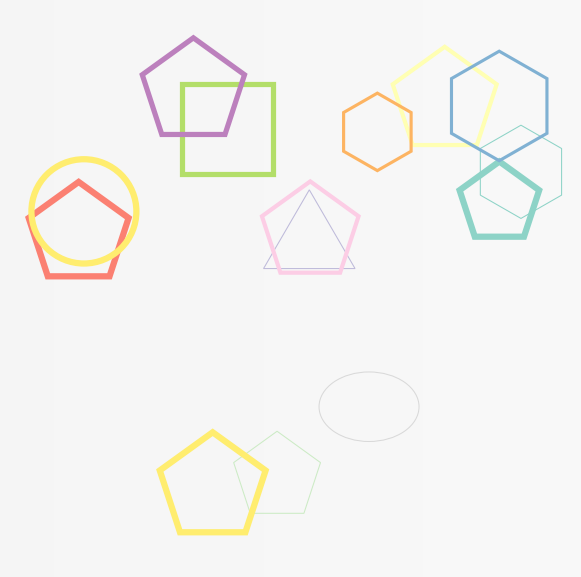[{"shape": "pentagon", "thickness": 3, "radius": 0.36, "center": [0.859, 0.647]}, {"shape": "hexagon", "thickness": 0.5, "radius": 0.4, "center": [0.896, 0.702]}, {"shape": "pentagon", "thickness": 2, "radius": 0.47, "center": [0.765, 0.824]}, {"shape": "triangle", "thickness": 0.5, "radius": 0.45, "center": [0.532, 0.58]}, {"shape": "pentagon", "thickness": 3, "radius": 0.45, "center": [0.135, 0.594]}, {"shape": "hexagon", "thickness": 1.5, "radius": 0.47, "center": [0.859, 0.816]}, {"shape": "hexagon", "thickness": 1.5, "radius": 0.34, "center": [0.649, 0.771]}, {"shape": "square", "thickness": 2.5, "radius": 0.39, "center": [0.392, 0.776]}, {"shape": "pentagon", "thickness": 2, "radius": 0.44, "center": [0.534, 0.598]}, {"shape": "oval", "thickness": 0.5, "radius": 0.43, "center": [0.635, 0.295]}, {"shape": "pentagon", "thickness": 2.5, "radius": 0.46, "center": [0.333, 0.841]}, {"shape": "pentagon", "thickness": 0.5, "radius": 0.39, "center": [0.477, 0.174]}, {"shape": "pentagon", "thickness": 3, "radius": 0.48, "center": [0.366, 0.155]}, {"shape": "circle", "thickness": 3, "radius": 0.45, "center": [0.144, 0.633]}]